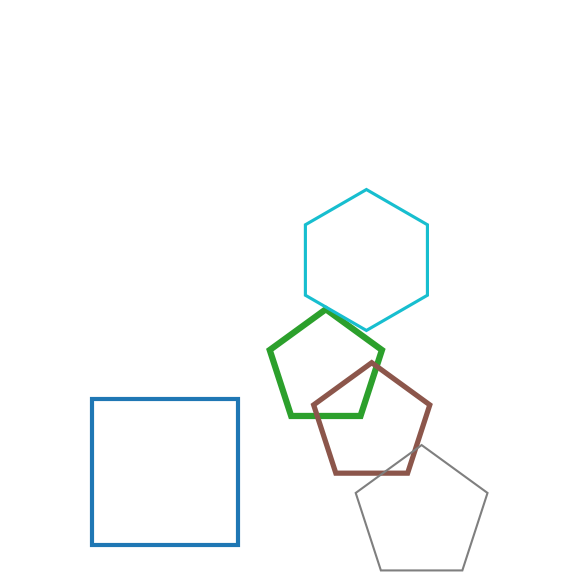[{"shape": "square", "thickness": 2, "radius": 0.63, "center": [0.286, 0.182]}, {"shape": "pentagon", "thickness": 3, "radius": 0.51, "center": [0.564, 0.361]}, {"shape": "pentagon", "thickness": 2.5, "radius": 0.53, "center": [0.644, 0.265]}, {"shape": "pentagon", "thickness": 1, "radius": 0.6, "center": [0.73, 0.108]}, {"shape": "hexagon", "thickness": 1.5, "radius": 0.61, "center": [0.634, 0.549]}]